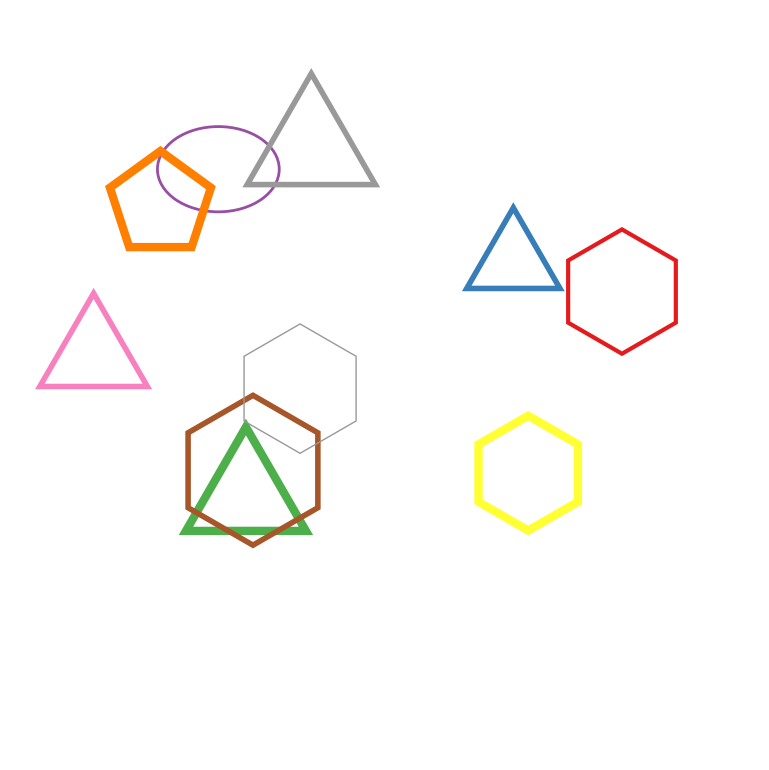[{"shape": "hexagon", "thickness": 1.5, "radius": 0.4, "center": [0.808, 0.621]}, {"shape": "triangle", "thickness": 2, "radius": 0.35, "center": [0.667, 0.66]}, {"shape": "triangle", "thickness": 3, "radius": 0.45, "center": [0.319, 0.355]}, {"shape": "oval", "thickness": 1, "radius": 0.4, "center": [0.284, 0.78]}, {"shape": "pentagon", "thickness": 3, "radius": 0.34, "center": [0.208, 0.735]}, {"shape": "hexagon", "thickness": 3, "radius": 0.37, "center": [0.686, 0.386]}, {"shape": "hexagon", "thickness": 2, "radius": 0.49, "center": [0.329, 0.389]}, {"shape": "triangle", "thickness": 2, "radius": 0.4, "center": [0.122, 0.538]}, {"shape": "hexagon", "thickness": 0.5, "radius": 0.42, "center": [0.39, 0.495]}, {"shape": "triangle", "thickness": 2, "radius": 0.48, "center": [0.404, 0.808]}]